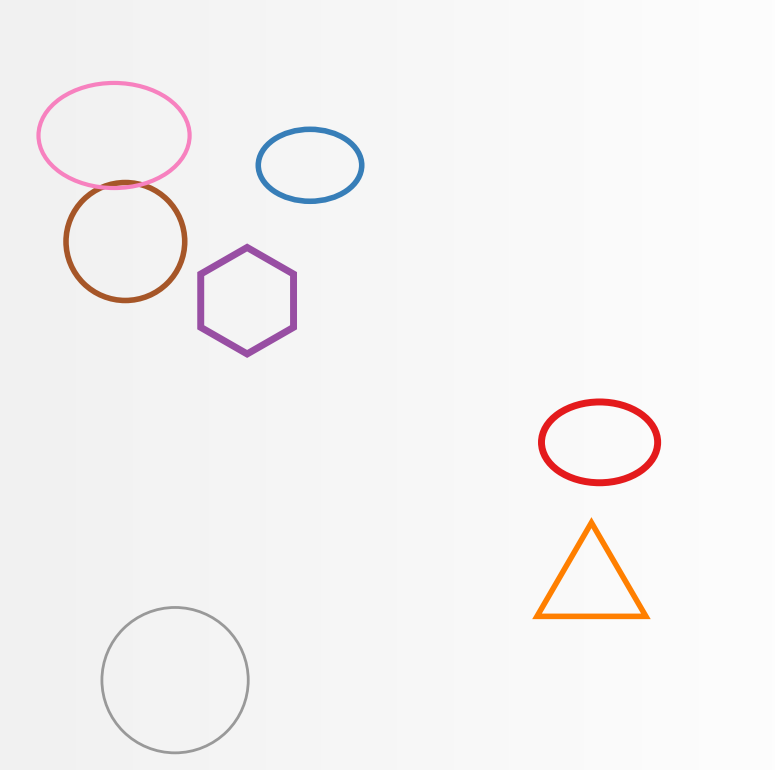[{"shape": "oval", "thickness": 2.5, "radius": 0.37, "center": [0.774, 0.426]}, {"shape": "oval", "thickness": 2, "radius": 0.33, "center": [0.4, 0.785]}, {"shape": "hexagon", "thickness": 2.5, "radius": 0.35, "center": [0.319, 0.609]}, {"shape": "triangle", "thickness": 2, "radius": 0.41, "center": [0.763, 0.24]}, {"shape": "circle", "thickness": 2, "radius": 0.38, "center": [0.162, 0.686]}, {"shape": "oval", "thickness": 1.5, "radius": 0.49, "center": [0.147, 0.824]}, {"shape": "circle", "thickness": 1, "radius": 0.47, "center": [0.226, 0.117]}]